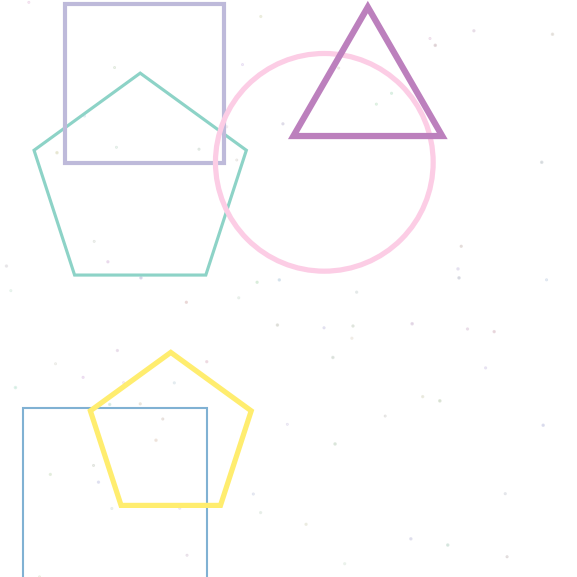[{"shape": "pentagon", "thickness": 1.5, "radius": 0.97, "center": [0.243, 0.679]}, {"shape": "square", "thickness": 2, "radius": 0.69, "center": [0.25, 0.854]}, {"shape": "square", "thickness": 1, "radius": 0.8, "center": [0.199, 0.134]}, {"shape": "circle", "thickness": 2.5, "radius": 0.94, "center": [0.562, 0.718]}, {"shape": "triangle", "thickness": 3, "radius": 0.74, "center": [0.637, 0.838]}, {"shape": "pentagon", "thickness": 2.5, "radius": 0.73, "center": [0.296, 0.242]}]